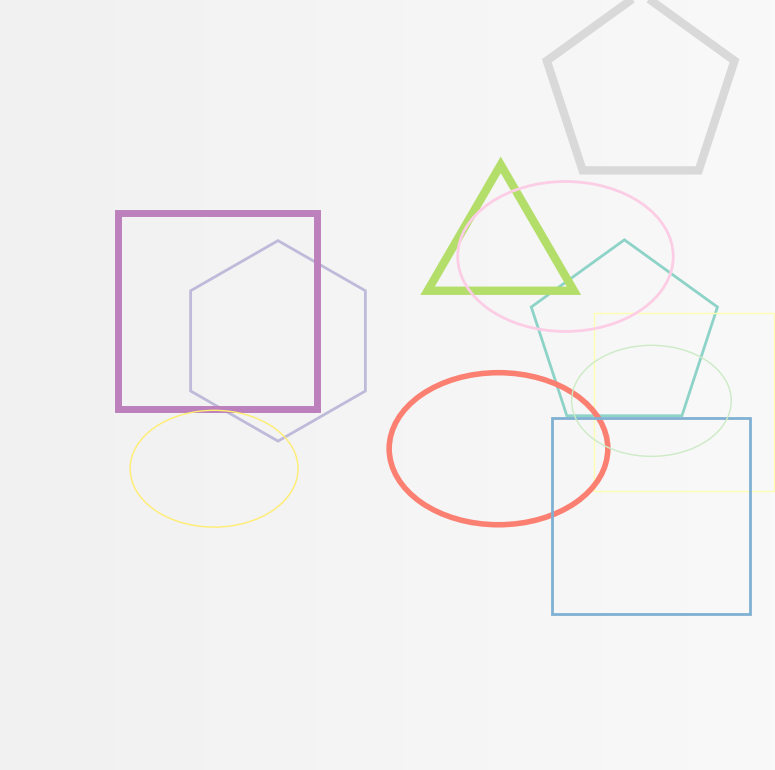[{"shape": "pentagon", "thickness": 1, "radius": 0.63, "center": [0.806, 0.562]}, {"shape": "square", "thickness": 0.5, "radius": 0.58, "center": [0.882, 0.478]}, {"shape": "hexagon", "thickness": 1, "radius": 0.65, "center": [0.359, 0.557]}, {"shape": "oval", "thickness": 2, "radius": 0.71, "center": [0.643, 0.417]}, {"shape": "square", "thickness": 1, "radius": 0.64, "center": [0.84, 0.329]}, {"shape": "triangle", "thickness": 3, "radius": 0.55, "center": [0.646, 0.677]}, {"shape": "oval", "thickness": 1, "radius": 0.7, "center": [0.73, 0.667]}, {"shape": "pentagon", "thickness": 3, "radius": 0.64, "center": [0.827, 0.882]}, {"shape": "square", "thickness": 2.5, "radius": 0.64, "center": [0.281, 0.596]}, {"shape": "oval", "thickness": 0.5, "radius": 0.52, "center": [0.841, 0.479]}, {"shape": "oval", "thickness": 0.5, "radius": 0.54, "center": [0.276, 0.391]}]